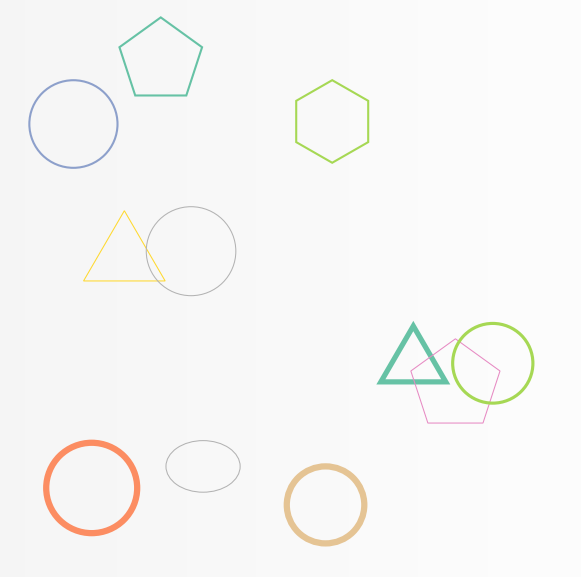[{"shape": "pentagon", "thickness": 1, "radius": 0.37, "center": [0.277, 0.894]}, {"shape": "triangle", "thickness": 2.5, "radius": 0.32, "center": [0.711, 0.37]}, {"shape": "circle", "thickness": 3, "radius": 0.39, "center": [0.158, 0.154]}, {"shape": "circle", "thickness": 1, "radius": 0.38, "center": [0.126, 0.784]}, {"shape": "pentagon", "thickness": 0.5, "radius": 0.4, "center": [0.784, 0.332]}, {"shape": "circle", "thickness": 1.5, "radius": 0.35, "center": [0.848, 0.37]}, {"shape": "hexagon", "thickness": 1, "radius": 0.36, "center": [0.572, 0.789]}, {"shape": "triangle", "thickness": 0.5, "radius": 0.41, "center": [0.214, 0.553]}, {"shape": "circle", "thickness": 3, "radius": 0.33, "center": [0.56, 0.125]}, {"shape": "oval", "thickness": 0.5, "radius": 0.32, "center": [0.349, 0.192]}, {"shape": "circle", "thickness": 0.5, "radius": 0.39, "center": [0.329, 0.564]}]